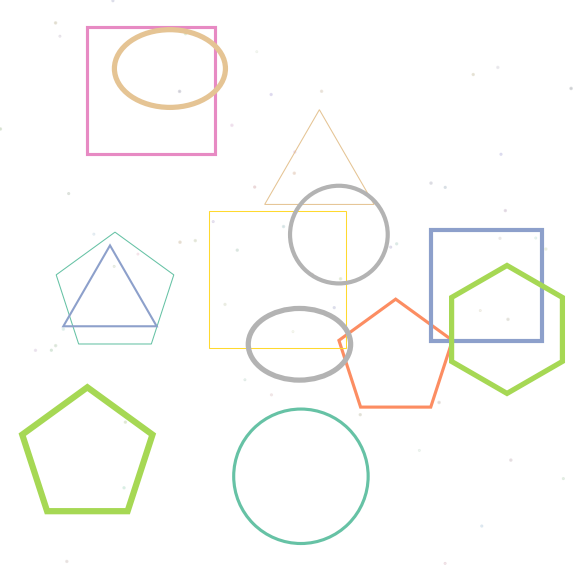[{"shape": "pentagon", "thickness": 0.5, "radius": 0.54, "center": [0.199, 0.49]}, {"shape": "circle", "thickness": 1.5, "radius": 0.58, "center": [0.521, 0.174]}, {"shape": "pentagon", "thickness": 1.5, "radius": 0.52, "center": [0.685, 0.378]}, {"shape": "triangle", "thickness": 1, "radius": 0.47, "center": [0.19, 0.481]}, {"shape": "square", "thickness": 2, "radius": 0.48, "center": [0.842, 0.504]}, {"shape": "square", "thickness": 1.5, "radius": 0.55, "center": [0.261, 0.842]}, {"shape": "pentagon", "thickness": 3, "radius": 0.59, "center": [0.151, 0.21]}, {"shape": "hexagon", "thickness": 2.5, "radius": 0.55, "center": [0.878, 0.429]}, {"shape": "square", "thickness": 0.5, "radius": 0.59, "center": [0.48, 0.515]}, {"shape": "triangle", "thickness": 0.5, "radius": 0.55, "center": [0.553, 0.7]}, {"shape": "oval", "thickness": 2.5, "radius": 0.48, "center": [0.294, 0.88]}, {"shape": "oval", "thickness": 2.5, "radius": 0.44, "center": [0.519, 0.403]}, {"shape": "circle", "thickness": 2, "radius": 0.42, "center": [0.587, 0.593]}]